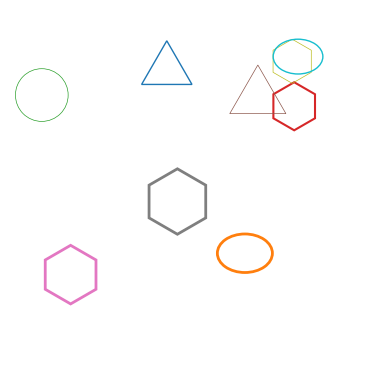[{"shape": "triangle", "thickness": 1, "radius": 0.38, "center": [0.433, 0.818]}, {"shape": "oval", "thickness": 2, "radius": 0.36, "center": [0.636, 0.342]}, {"shape": "circle", "thickness": 0.5, "radius": 0.34, "center": [0.109, 0.753]}, {"shape": "hexagon", "thickness": 1.5, "radius": 0.31, "center": [0.764, 0.724]}, {"shape": "triangle", "thickness": 0.5, "radius": 0.42, "center": [0.67, 0.747]}, {"shape": "hexagon", "thickness": 2, "radius": 0.38, "center": [0.183, 0.287]}, {"shape": "hexagon", "thickness": 2, "radius": 0.42, "center": [0.461, 0.477]}, {"shape": "hexagon", "thickness": 0.5, "radius": 0.29, "center": [0.759, 0.841]}, {"shape": "oval", "thickness": 1, "radius": 0.32, "center": [0.774, 0.853]}]